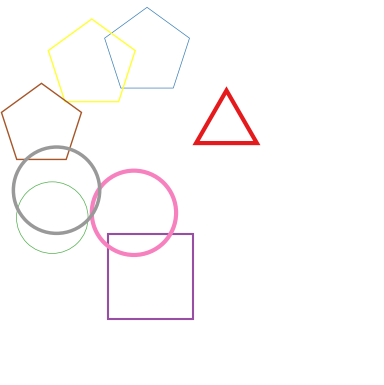[{"shape": "triangle", "thickness": 3, "radius": 0.46, "center": [0.588, 0.674]}, {"shape": "pentagon", "thickness": 0.5, "radius": 0.58, "center": [0.382, 0.865]}, {"shape": "circle", "thickness": 0.5, "radius": 0.46, "center": [0.136, 0.435]}, {"shape": "square", "thickness": 1.5, "radius": 0.55, "center": [0.392, 0.281]}, {"shape": "pentagon", "thickness": 1, "radius": 0.59, "center": [0.238, 0.832]}, {"shape": "pentagon", "thickness": 1, "radius": 0.55, "center": [0.108, 0.674]}, {"shape": "circle", "thickness": 3, "radius": 0.55, "center": [0.348, 0.447]}, {"shape": "circle", "thickness": 2.5, "radius": 0.56, "center": [0.147, 0.506]}]